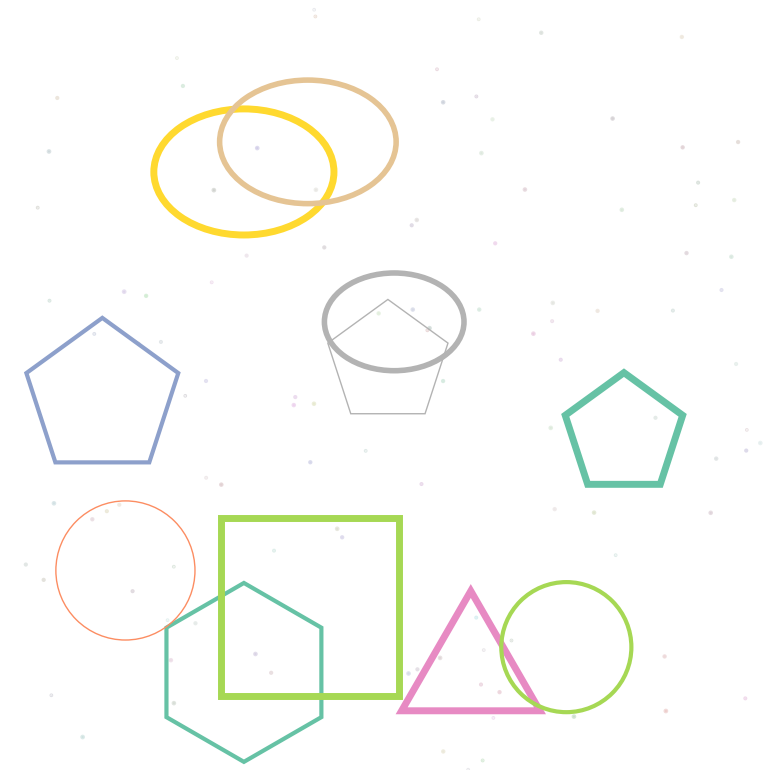[{"shape": "hexagon", "thickness": 1.5, "radius": 0.58, "center": [0.317, 0.127]}, {"shape": "pentagon", "thickness": 2.5, "radius": 0.4, "center": [0.81, 0.436]}, {"shape": "circle", "thickness": 0.5, "radius": 0.45, "center": [0.163, 0.259]}, {"shape": "pentagon", "thickness": 1.5, "radius": 0.52, "center": [0.133, 0.483]}, {"shape": "triangle", "thickness": 2.5, "radius": 0.52, "center": [0.611, 0.129]}, {"shape": "square", "thickness": 2.5, "radius": 0.58, "center": [0.403, 0.212]}, {"shape": "circle", "thickness": 1.5, "radius": 0.42, "center": [0.735, 0.16]}, {"shape": "oval", "thickness": 2.5, "radius": 0.58, "center": [0.317, 0.777]}, {"shape": "oval", "thickness": 2, "radius": 0.57, "center": [0.4, 0.816]}, {"shape": "pentagon", "thickness": 0.5, "radius": 0.41, "center": [0.504, 0.529]}, {"shape": "oval", "thickness": 2, "radius": 0.45, "center": [0.512, 0.582]}]